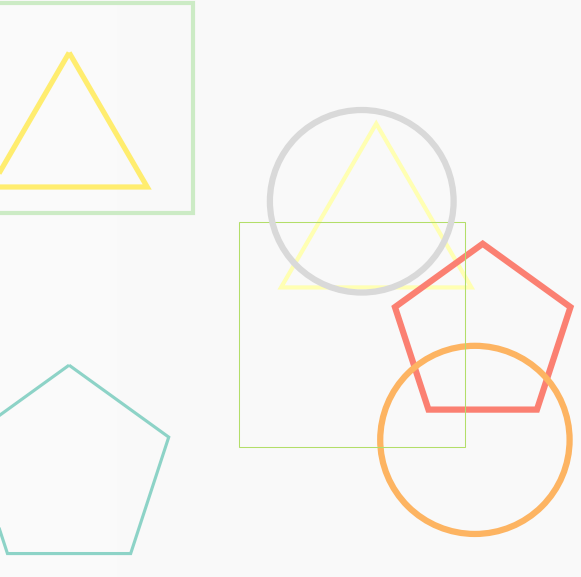[{"shape": "pentagon", "thickness": 1.5, "radius": 0.9, "center": [0.119, 0.186]}, {"shape": "triangle", "thickness": 2, "radius": 0.95, "center": [0.647, 0.596]}, {"shape": "pentagon", "thickness": 3, "radius": 0.79, "center": [0.83, 0.418]}, {"shape": "circle", "thickness": 3, "radius": 0.81, "center": [0.817, 0.237]}, {"shape": "square", "thickness": 0.5, "radius": 0.97, "center": [0.605, 0.42]}, {"shape": "circle", "thickness": 3, "radius": 0.79, "center": [0.622, 0.651]}, {"shape": "square", "thickness": 2, "radius": 0.91, "center": [0.152, 0.812]}, {"shape": "triangle", "thickness": 2.5, "radius": 0.78, "center": [0.119, 0.753]}]